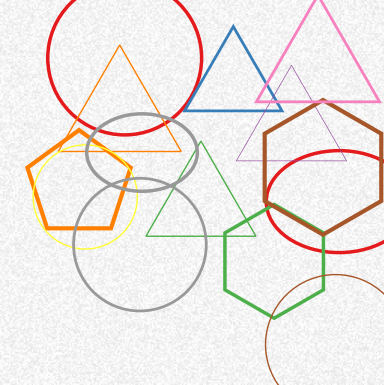[{"shape": "oval", "thickness": 2.5, "radius": 0.95, "center": [0.881, 0.476]}, {"shape": "circle", "thickness": 2.5, "radius": 1.0, "center": [0.324, 0.849]}, {"shape": "triangle", "thickness": 2, "radius": 0.73, "center": [0.606, 0.785]}, {"shape": "hexagon", "thickness": 2.5, "radius": 0.74, "center": [0.712, 0.321]}, {"shape": "triangle", "thickness": 1, "radius": 0.82, "center": [0.522, 0.469]}, {"shape": "triangle", "thickness": 0.5, "radius": 0.83, "center": [0.757, 0.665]}, {"shape": "triangle", "thickness": 1, "radius": 0.92, "center": [0.311, 0.699]}, {"shape": "pentagon", "thickness": 3, "radius": 0.71, "center": [0.205, 0.521]}, {"shape": "circle", "thickness": 1, "radius": 0.68, "center": [0.222, 0.489]}, {"shape": "hexagon", "thickness": 3, "radius": 0.87, "center": [0.839, 0.565]}, {"shape": "circle", "thickness": 1, "radius": 0.91, "center": [0.872, 0.105]}, {"shape": "triangle", "thickness": 2, "radius": 0.92, "center": [0.826, 0.828]}, {"shape": "oval", "thickness": 2.5, "radius": 0.72, "center": [0.369, 0.604]}, {"shape": "circle", "thickness": 2, "radius": 0.86, "center": [0.363, 0.365]}]